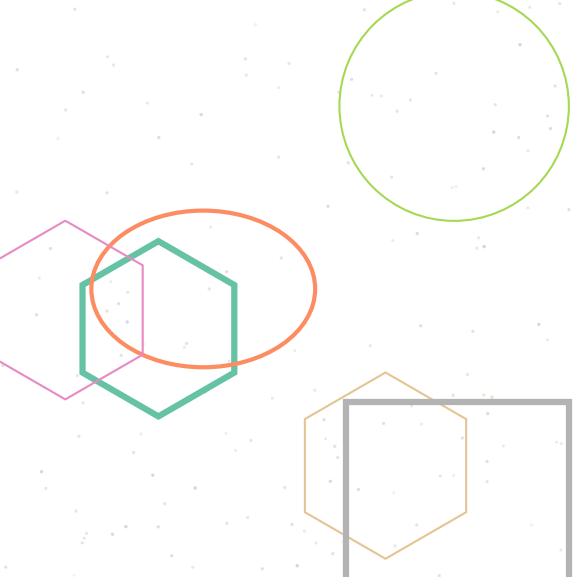[{"shape": "hexagon", "thickness": 3, "radius": 0.76, "center": [0.274, 0.43]}, {"shape": "oval", "thickness": 2, "radius": 0.97, "center": [0.352, 0.499]}, {"shape": "hexagon", "thickness": 1, "radius": 0.77, "center": [0.113, 0.462]}, {"shape": "circle", "thickness": 1, "radius": 0.99, "center": [0.786, 0.815]}, {"shape": "hexagon", "thickness": 1, "radius": 0.81, "center": [0.668, 0.193]}, {"shape": "square", "thickness": 3, "radius": 0.97, "center": [0.792, 0.109]}]